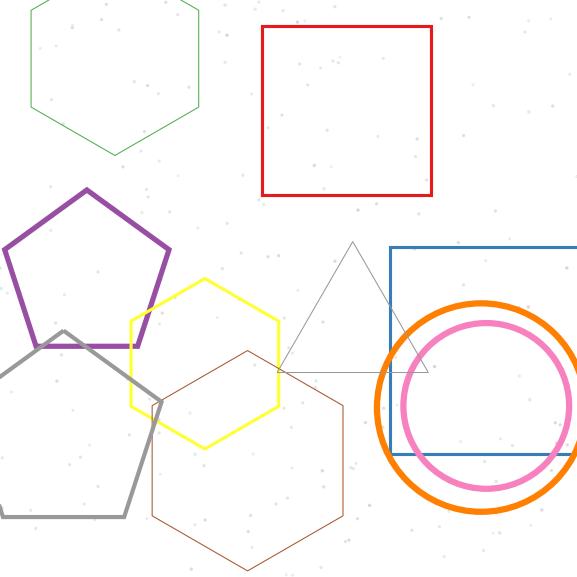[{"shape": "square", "thickness": 1.5, "radius": 0.73, "center": [0.6, 0.808]}, {"shape": "square", "thickness": 1.5, "radius": 0.9, "center": [0.854, 0.392]}, {"shape": "hexagon", "thickness": 0.5, "radius": 0.84, "center": [0.199, 0.898]}, {"shape": "pentagon", "thickness": 2.5, "radius": 0.75, "center": [0.15, 0.521]}, {"shape": "circle", "thickness": 3, "radius": 0.9, "center": [0.833, 0.293]}, {"shape": "hexagon", "thickness": 1.5, "radius": 0.74, "center": [0.355, 0.369]}, {"shape": "hexagon", "thickness": 0.5, "radius": 0.95, "center": [0.429, 0.201]}, {"shape": "circle", "thickness": 3, "radius": 0.72, "center": [0.842, 0.296]}, {"shape": "triangle", "thickness": 0.5, "radius": 0.76, "center": [0.611, 0.43]}, {"shape": "pentagon", "thickness": 2, "radius": 0.89, "center": [0.11, 0.248]}]